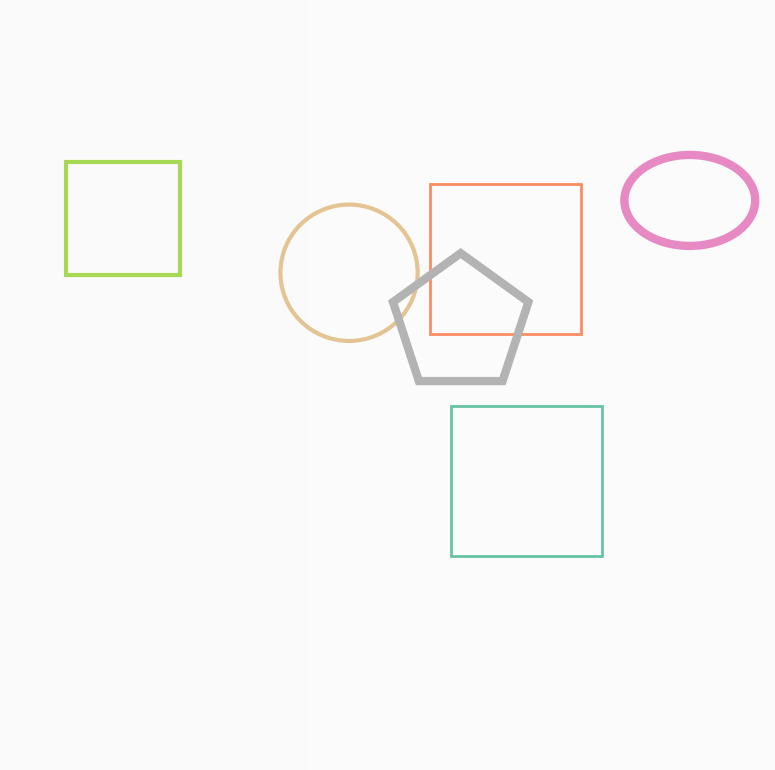[{"shape": "square", "thickness": 1, "radius": 0.49, "center": [0.679, 0.375]}, {"shape": "square", "thickness": 1, "radius": 0.49, "center": [0.652, 0.664]}, {"shape": "oval", "thickness": 3, "radius": 0.42, "center": [0.89, 0.74]}, {"shape": "square", "thickness": 1.5, "radius": 0.37, "center": [0.159, 0.716]}, {"shape": "circle", "thickness": 1.5, "radius": 0.44, "center": [0.45, 0.646]}, {"shape": "pentagon", "thickness": 3, "radius": 0.46, "center": [0.594, 0.579]}]